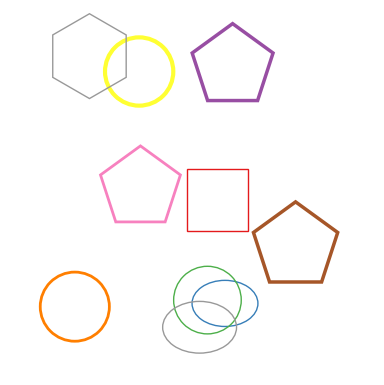[{"shape": "square", "thickness": 1, "radius": 0.4, "center": [0.565, 0.481]}, {"shape": "oval", "thickness": 1, "radius": 0.43, "center": [0.584, 0.212]}, {"shape": "circle", "thickness": 1, "radius": 0.44, "center": [0.539, 0.221]}, {"shape": "pentagon", "thickness": 2.5, "radius": 0.55, "center": [0.604, 0.828]}, {"shape": "circle", "thickness": 2, "radius": 0.45, "center": [0.194, 0.203]}, {"shape": "circle", "thickness": 3, "radius": 0.44, "center": [0.361, 0.814]}, {"shape": "pentagon", "thickness": 2.5, "radius": 0.58, "center": [0.768, 0.361]}, {"shape": "pentagon", "thickness": 2, "radius": 0.55, "center": [0.365, 0.512]}, {"shape": "hexagon", "thickness": 1, "radius": 0.55, "center": [0.232, 0.854]}, {"shape": "oval", "thickness": 1, "radius": 0.48, "center": [0.518, 0.15]}]